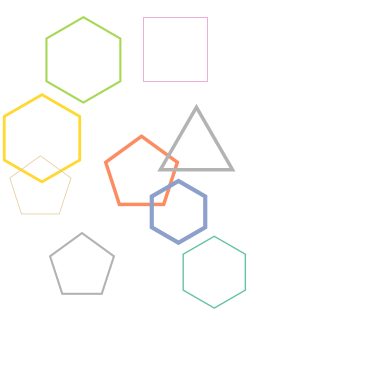[{"shape": "hexagon", "thickness": 1, "radius": 0.47, "center": [0.557, 0.293]}, {"shape": "pentagon", "thickness": 2.5, "radius": 0.49, "center": [0.368, 0.548]}, {"shape": "hexagon", "thickness": 3, "radius": 0.4, "center": [0.464, 0.45]}, {"shape": "square", "thickness": 0.5, "radius": 0.42, "center": [0.455, 0.873]}, {"shape": "hexagon", "thickness": 1.5, "radius": 0.55, "center": [0.217, 0.844]}, {"shape": "hexagon", "thickness": 2, "radius": 0.57, "center": [0.109, 0.641]}, {"shape": "pentagon", "thickness": 0.5, "radius": 0.42, "center": [0.105, 0.512]}, {"shape": "triangle", "thickness": 2.5, "radius": 0.54, "center": [0.51, 0.613]}, {"shape": "pentagon", "thickness": 1.5, "radius": 0.44, "center": [0.213, 0.307]}]